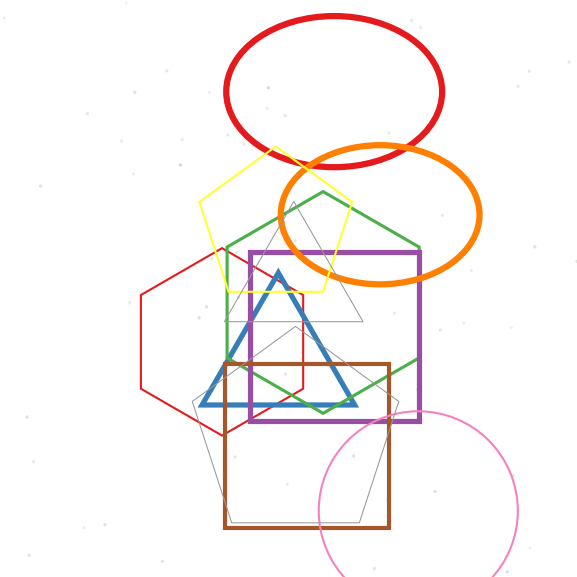[{"shape": "oval", "thickness": 3, "radius": 0.93, "center": [0.579, 0.84]}, {"shape": "hexagon", "thickness": 1, "radius": 0.81, "center": [0.384, 0.407]}, {"shape": "triangle", "thickness": 2.5, "radius": 0.76, "center": [0.482, 0.374]}, {"shape": "hexagon", "thickness": 1.5, "radius": 0.96, "center": [0.559, 0.475]}, {"shape": "square", "thickness": 2.5, "radius": 0.73, "center": [0.579, 0.416]}, {"shape": "oval", "thickness": 3, "radius": 0.86, "center": [0.658, 0.627]}, {"shape": "pentagon", "thickness": 1, "radius": 0.7, "center": [0.478, 0.606]}, {"shape": "square", "thickness": 2, "radius": 0.71, "center": [0.532, 0.227]}, {"shape": "circle", "thickness": 1, "radius": 0.86, "center": [0.724, 0.115]}, {"shape": "pentagon", "thickness": 0.5, "radius": 0.94, "center": [0.512, 0.246]}, {"shape": "triangle", "thickness": 0.5, "radius": 0.69, "center": [0.509, 0.511]}]